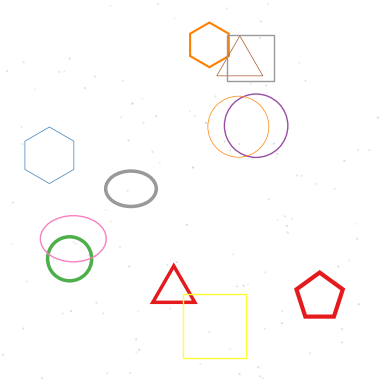[{"shape": "triangle", "thickness": 2.5, "radius": 0.32, "center": [0.451, 0.246]}, {"shape": "pentagon", "thickness": 3, "radius": 0.32, "center": [0.83, 0.229]}, {"shape": "hexagon", "thickness": 0.5, "radius": 0.37, "center": [0.128, 0.597]}, {"shape": "circle", "thickness": 2.5, "radius": 0.29, "center": [0.181, 0.328]}, {"shape": "circle", "thickness": 1, "radius": 0.41, "center": [0.665, 0.673]}, {"shape": "hexagon", "thickness": 1.5, "radius": 0.29, "center": [0.544, 0.883]}, {"shape": "circle", "thickness": 0.5, "radius": 0.4, "center": [0.619, 0.671]}, {"shape": "square", "thickness": 1, "radius": 0.41, "center": [0.557, 0.153]}, {"shape": "triangle", "thickness": 0.5, "radius": 0.35, "center": [0.623, 0.838]}, {"shape": "oval", "thickness": 1, "radius": 0.43, "center": [0.19, 0.38]}, {"shape": "square", "thickness": 1, "radius": 0.3, "center": [0.65, 0.85]}, {"shape": "oval", "thickness": 2.5, "radius": 0.33, "center": [0.34, 0.51]}]